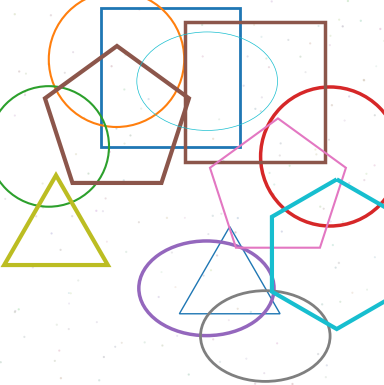[{"shape": "square", "thickness": 2, "radius": 0.9, "center": [0.443, 0.798]}, {"shape": "triangle", "thickness": 1, "radius": 0.75, "center": [0.597, 0.26]}, {"shape": "circle", "thickness": 1.5, "radius": 0.88, "center": [0.303, 0.846]}, {"shape": "circle", "thickness": 1.5, "radius": 0.78, "center": [0.127, 0.62]}, {"shape": "circle", "thickness": 2.5, "radius": 0.9, "center": [0.857, 0.594]}, {"shape": "oval", "thickness": 2.5, "radius": 0.88, "center": [0.536, 0.251]}, {"shape": "pentagon", "thickness": 3, "radius": 0.98, "center": [0.304, 0.684]}, {"shape": "square", "thickness": 2.5, "radius": 0.91, "center": [0.663, 0.762]}, {"shape": "pentagon", "thickness": 1.5, "radius": 0.93, "center": [0.722, 0.507]}, {"shape": "oval", "thickness": 2, "radius": 0.84, "center": [0.689, 0.127]}, {"shape": "triangle", "thickness": 3, "radius": 0.78, "center": [0.145, 0.389]}, {"shape": "oval", "thickness": 0.5, "radius": 0.91, "center": [0.538, 0.789]}, {"shape": "hexagon", "thickness": 3, "radius": 0.97, "center": [0.875, 0.34]}]